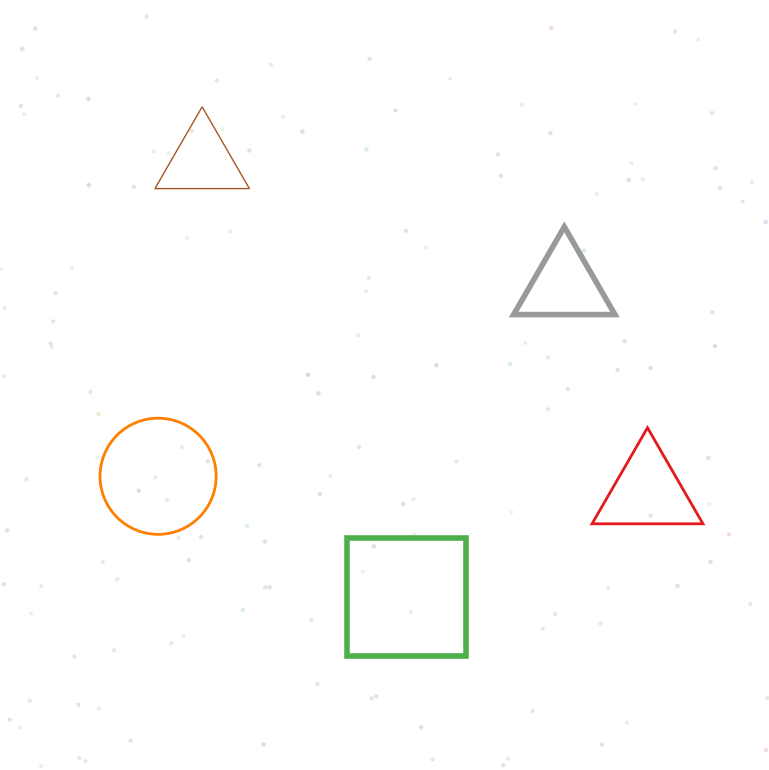[{"shape": "triangle", "thickness": 1, "radius": 0.42, "center": [0.841, 0.361]}, {"shape": "square", "thickness": 2, "radius": 0.39, "center": [0.528, 0.225]}, {"shape": "circle", "thickness": 1, "radius": 0.38, "center": [0.205, 0.381]}, {"shape": "triangle", "thickness": 0.5, "radius": 0.35, "center": [0.263, 0.79]}, {"shape": "triangle", "thickness": 2, "radius": 0.38, "center": [0.733, 0.629]}]